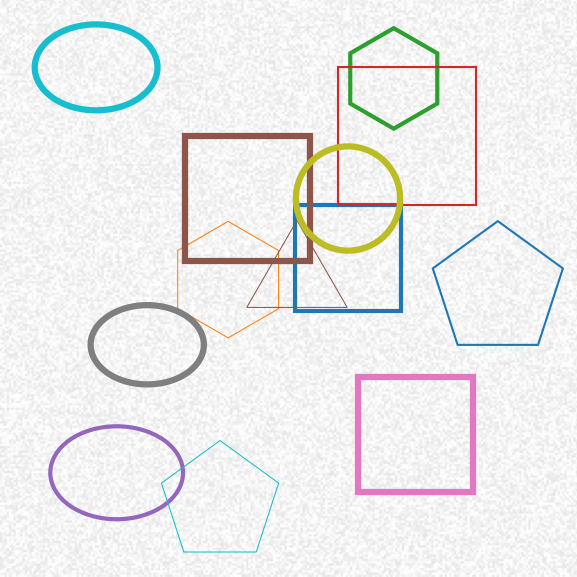[{"shape": "square", "thickness": 2, "radius": 0.46, "center": [0.602, 0.553]}, {"shape": "pentagon", "thickness": 1, "radius": 0.59, "center": [0.862, 0.498]}, {"shape": "hexagon", "thickness": 0.5, "radius": 0.5, "center": [0.395, 0.515]}, {"shape": "hexagon", "thickness": 2, "radius": 0.44, "center": [0.682, 0.863]}, {"shape": "square", "thickness": 1, "radius": 0.6, "center": [0.705, 0.763]}, {"shape": "oval", "thickness": 2, "radius": 0.57, "center": [0.202, 0.18]}, {"shape": "square", "thickness": 3, "radius": 0.54, "center": [0.429, 0.656]}, {"shape": "triangle", "thickness": 0.5, "radius": 0.5, "center": [0.514, 0.517]}, {"shape": "square", "thickness": 3, "radius": 0.5, "center": [0.72, 0.246]}, {"shape": "oval", "thickness": 3, "radius": 0.49, "center": [0.255, 0.402]}, {"shape": "circle", "thickness": 3, "radius": 0.45, "center": [0.603, 0.655]}, {"shape": "pentagon", "thickness": 0.5, "radius": 0.53, "center": [0.381, 0.13]}, {"shape": "oval", "thickness": 3, "radius": 0.53, "center": [0.166, 0.882]}]